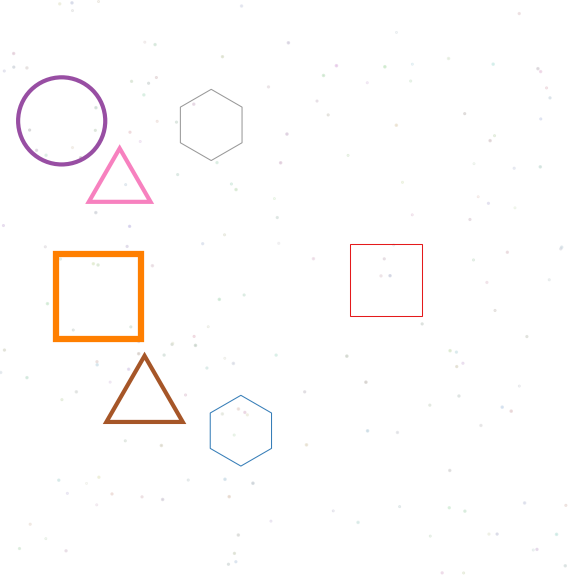[{"shape": "square", "thickness": 0.5, "radius": 0.31, "center": [0.668, 0.514]}, {"shape": "hexagon", "thickness": 0.5, "radius": 0.31, "center": [0.417, 0.253]}, {"shape": "circle", "thickness": 2, "radius": 0.38, "center": [0.107, 0.79]}, {"shape": "square", "thickness": 3, "radius": 0.37, "center": [0.17, 0.486]}, {"shape": "triangle", "thickness": 2, "radius": 0.38, "center": [0.25, 0.307]}, {"shape": "triangle", "thickness": 2, "radius": 0.31, "center": [0.207, 0.681]}, {"shape": "hexagon", "thickness": 0.5, "radius": 0.31, "center": [0.366, 0.783]}]